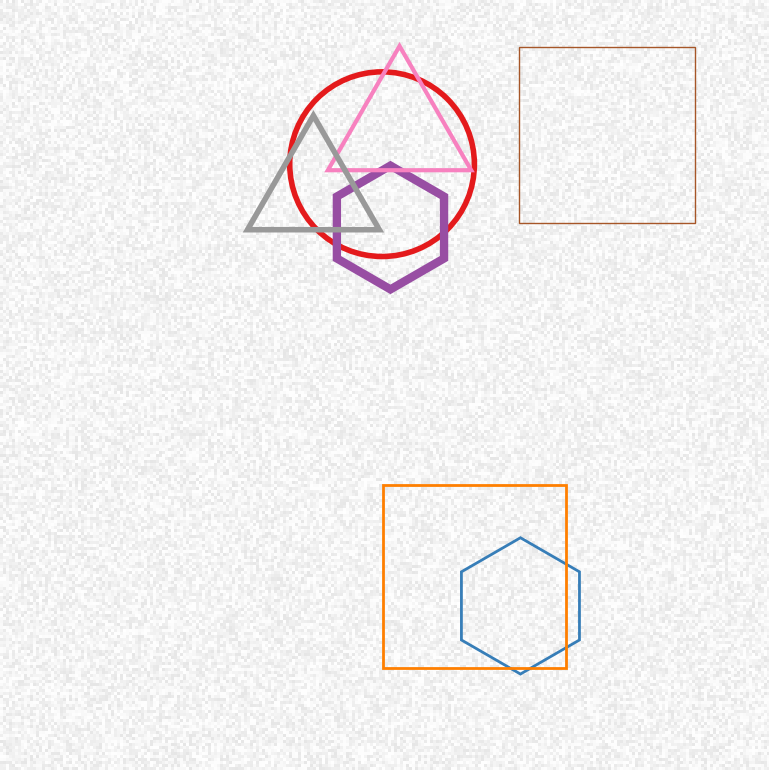[{"shape": "circle", "thickness": 2, "radius": 0.6, "center": [0.496, 0.787]}, {"shape": "hexagon", "thickness": 1, "radius": 0.44, "center": [0.676, 0.213]}, {"shape": "hexagon", "thickness": 3, "radius": 0.4, "center": [0.507, 0.705]}, {"shape": "square", "thickness": 1, "radius": 0.59, "center": [0.616, 0.252]}, {"shape": "square", "thickness": 0.5, "radius": 0.57, "center": [0.789, 0.825]}, {"shape": "triangle", "thickness": 1.5, "radius": 0.54, "center": [0.519, 0.833]}, {"shape": "triangle", "thickness": 2, "radius": 0.49, "center": [0.407, 0.751]}]